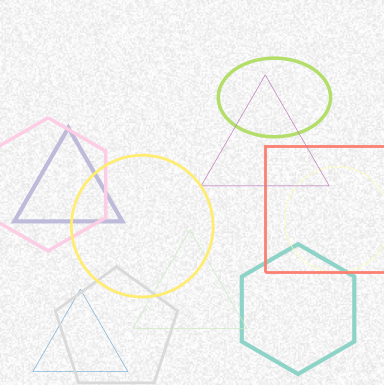[{"shape": "hexagon", "thickness": 3, "radius": 0.84, "center": [0.774, 0.197]}, {"shape": "circle", "thickness": 0.5, "radius": 0.69, "center": [0.876, 0.43]}, {"shape": "triangle", "thickness": 3, "radius": 0.81, "center": [0.178, 0.506]}, {"shape": "square", "thickness": 2, "radius": 0.81, "center": [0.852, 0.457]}, {"shape": "triangle", "thickness": 0.5, "radius": 0.71, "center": [0.209, 0.106]}, {"shape": "oval", "thickness": 2.5, "radius": 0.73, "center": [0.713, 0.747]}, {"shape": "hexagon", "thickness": 2.5, "radius": 0.86, "center": [0.125, 0.521]}, {"shape": "pentagon", "thickness": 2, "radius": 0.83, "center": [0.302, 0.141]}, {"shape": "triangle", "thickness": 0.5, "radius": 0.96, "center": [0.689, 0.613]}, {"shape": "triangle", "thickness": 0.5, "radius": 0.86, "center": [0.493, 0.232]}, {"shape": "circle", "thickness": 2, "radius": 0.92, "center": [0.37, 0.413]}]